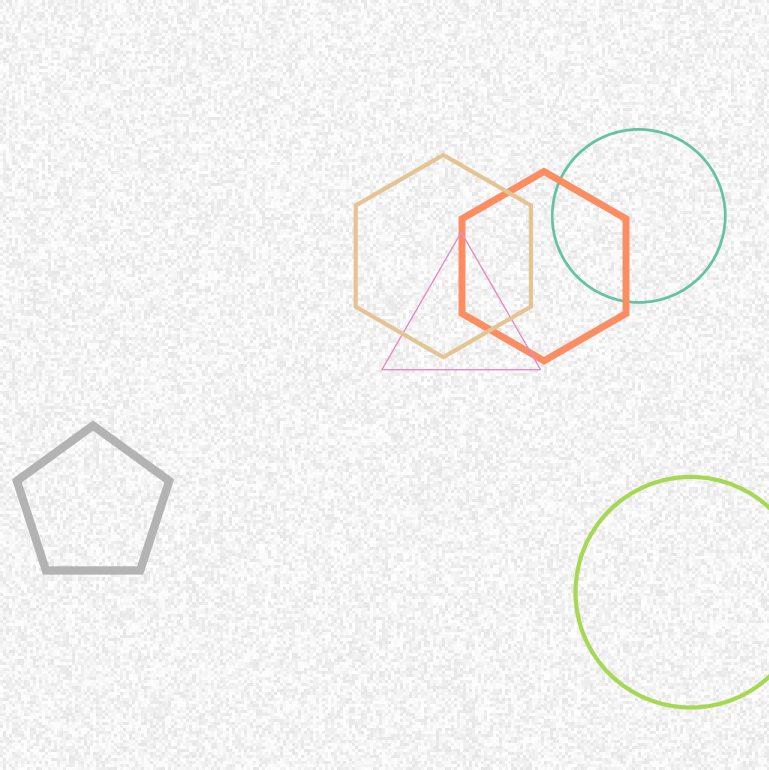[{"shape": "circle", "thickness": 1, "radius": 0.56, "center": [0.83, 0.72]}, {"shape": "hexagon", "thickness": 2.5, "radius": 0.61, "center": [0.707, 0.654]}, {"shape": "triangle", "thickness": 0.5, "radius": 0.59, "center": [0.599, 0.579]}, {"shape": "circle", "thickness": 1.5, "radius": 0.75, "center": [0.897, 0.231]}, {"shape": "hexagon", "thickness": 1.5, "radius": 0.66, "center": [0.576, 0.667]}, {"shape": "pentagon", "thickness": 3, "radius": 0.52, "center": [0.121, 0.343]}]